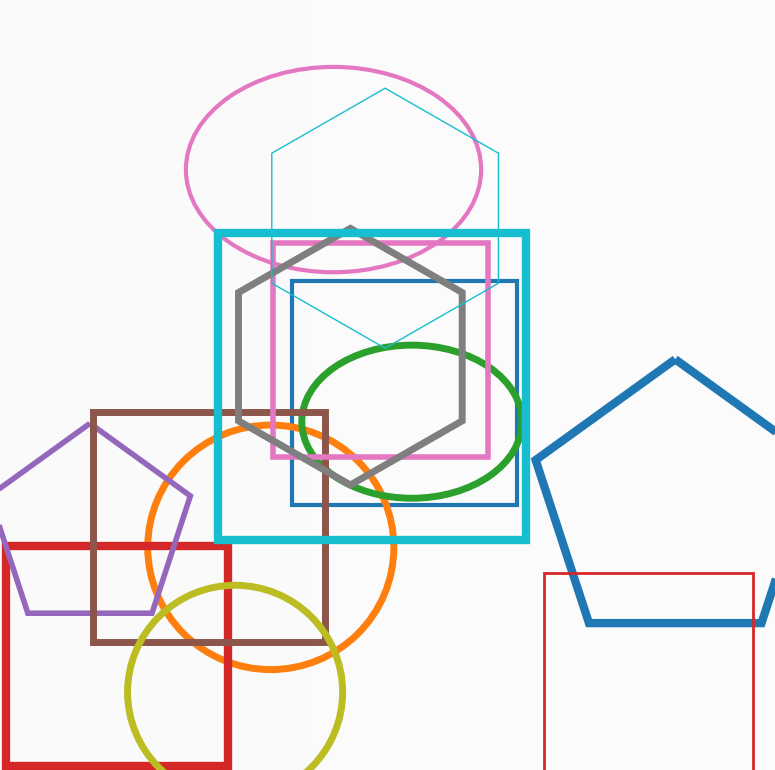[{"shape": "pentagon", "thickness": 3, "radius": 0.95, "center": [0.871, 0.344]}, {"shape": "square", "thickness": 1.5, "radius": 0.73, "center": [0.522, 0.49]}, {"shape": "circle", "thickness": 2.5, "radius": 0.79, "center": [0.349, 0.289]}, {"shape": "oval", "thickness": 2.5, "radius": 0.71, "center": [0.531, 0.452]}, {"shape": "square", "thickness": 3, "radius": 0.71, "center": [0.151, 0.148]}, {"shape": "square", "thickness": 1, "radius": 0.67, "center": [0.836, 0.121]}, {"shape": "pentagon", "thickness": 2, "radius": 0.68, "center": [0.116, 0.314]}, {"shape": "square", "thickness": 2.5, "radius": 0.75, "center": [0.27, 0.316]}, {"shape": "oval", "thickness": 1.5, "radius": 0.95, "center": [0.43, 0.78]}, {"shape": "square", "thickness": 2, "radius": 0.69, "center": [0.49, 0.545]}, {"shape": "hexagon", "thickness": 2.5, "radius": 0.83, "center": [0.452, 0.537]}, {"shape": "circle", "thickness": 2.5, "radius": 0.69, "center": [0.303, 0.101]}, {"shape": "square", "thickness": 3, "radius": 1.0, "center": [0.48, 0.498]}, {"shape": "hexagon", "thickness": 0.5, "radius": 0.84, "center": [0.497, 0.717]}]